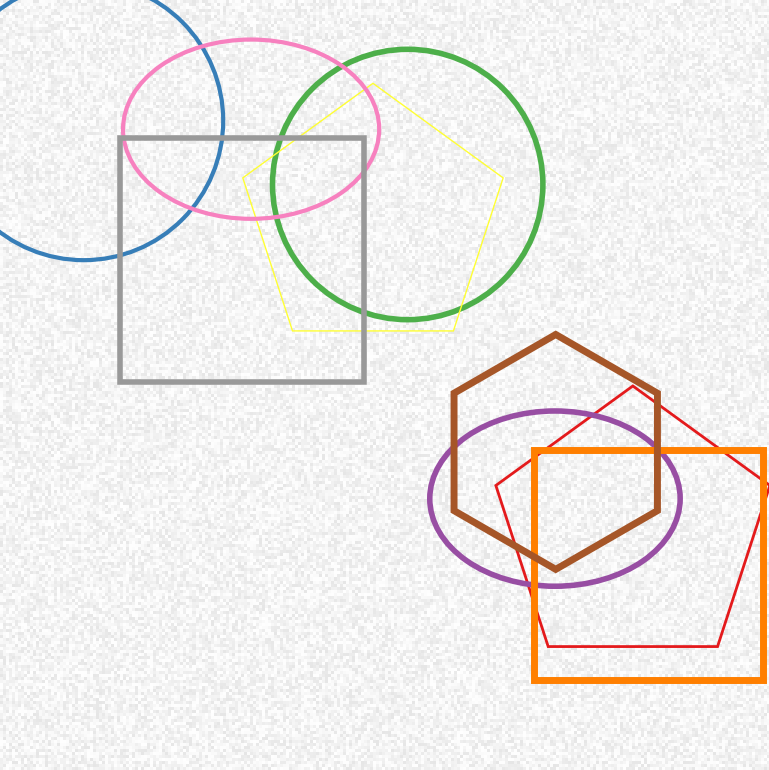[{"shape": "pentagon", "thickness": 1, "radius": 0.94, "center": [0.822, 0.312]}, {"shape": "circle", "thickness": 1.5, "radius": 0.91, "center": [0.109, 0.843]}, {"shape": "circle", "thickness": 2, "radius": 0.88, "center": [0.529, 0.76]}, {"shape": "oval", "thickness": 2, "radius": 0.81, "center": [0.721, 0.352]}, {"shape": "square", "thickness": 2.5, "radius": 0.75, "center": [0.842, 0.266]}, {"shape": "pentagon", "thickness": 0.5, "radius": 0.89, "center": [0.484, 0.714]}, {"shape": "hexagon", "thickness": 2.5, "radius": 0.76, "center": [0.722, 0.413]}, {"shape": "oval", "thickness": 1.5, "radius": 0.83, "center": [0.326, 0.832]}, {"shape": "square", "thickness": 2, "radius": 0.79, "center": [0.314, 0.663]}]